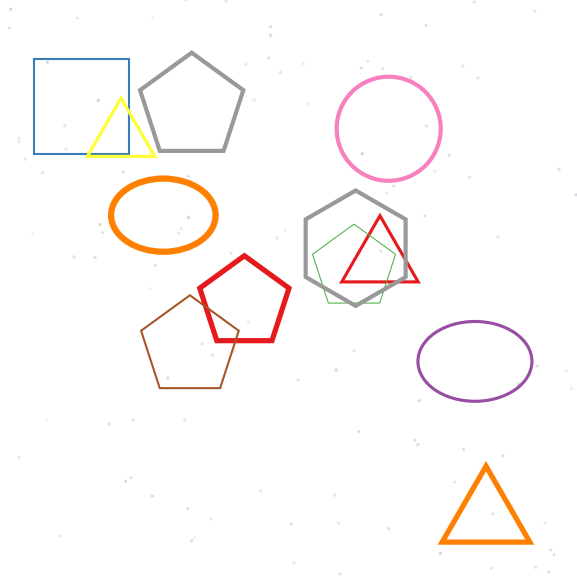[{"shape": "pentagon", "thickness": 2.5, "radius": 0.41, "center": [0.423, 0.475]}, {"shape": "triangle", "thickness": 1.5, "radius": 0.38, "center": [0.658, 0.549]}, {"shape": "square", "thickness": 1, "radius": 0.41, "center": [0.141, 0.814]}, {"shape": "pentagon", "thickness": 0.5, "radius": 0.38, "center": [0.613, 0.535]}, {"shape": "oval", "thickness": 1.5, "radius": 0.49, "center": [0.822, 0.373]}, {"shape": "triangle", "thickness": 2.5, "radius": 0.44, "center": [0.842, 0.104]}, {"shape": "oval", "thickness": 3, "radius": 0.45, "center": [0.283, 0.627]}, {"shape": "triangle", "thickness": 1.5, "radius": 0.34, "center": [0.21, 0.762]}, {"shape": "pentagon", "thickness": 1, "radius": 0.44, "center": [0.329, 0.399]}, {"shape": "circle", "thickness": 2, "radius": 0.45, "center": [0.673, 0.776]}, {"shape": "pentagon", "thickness": 2, "radius": 0.47, "center": [0.332, 0.814]}, {"shape": "hexagon", "thickness": 2, "radius": 0.5, "center": [0.616, 0.569]}]